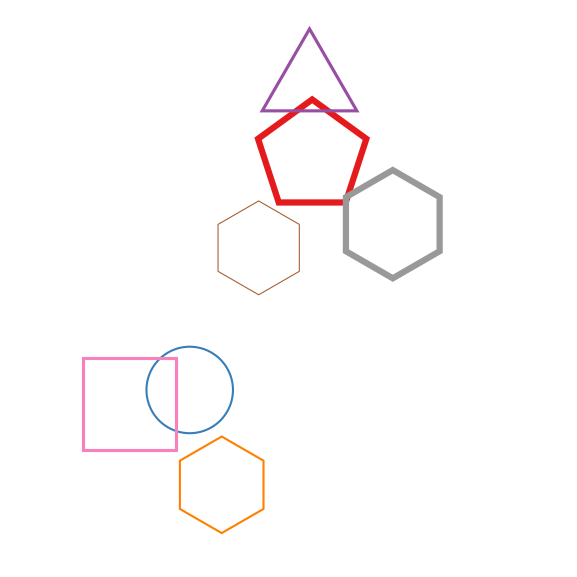[{"shape": "pentagon", "thickness": 3, "radius": 0.49, "center": [0.541, 0.728]}, {"shape": "circle", "thickness": 1, "radius": 0.37, "center": [0.329, 0.324]}, {"shape": "triangle", "thickness": 1.5, "radius": 0.47, "center": [0.536, 0.854]}, {"shape": "hexagon", "thickness": 1, "radius": 0.42, "center": [0.384, 0.16]}, {"shape": "hexagon", "thickness": 0.5, "radius": 0.41, "center": [0.448, 0.57]}, {"shape": "square", "thickness": 1.5, "radius": 0.4, "center": [0.224, 0.299]}, {"shape": "hexagon", "thickness": 3, "radius": 0.47, "center": [0.68, 0.611]}]